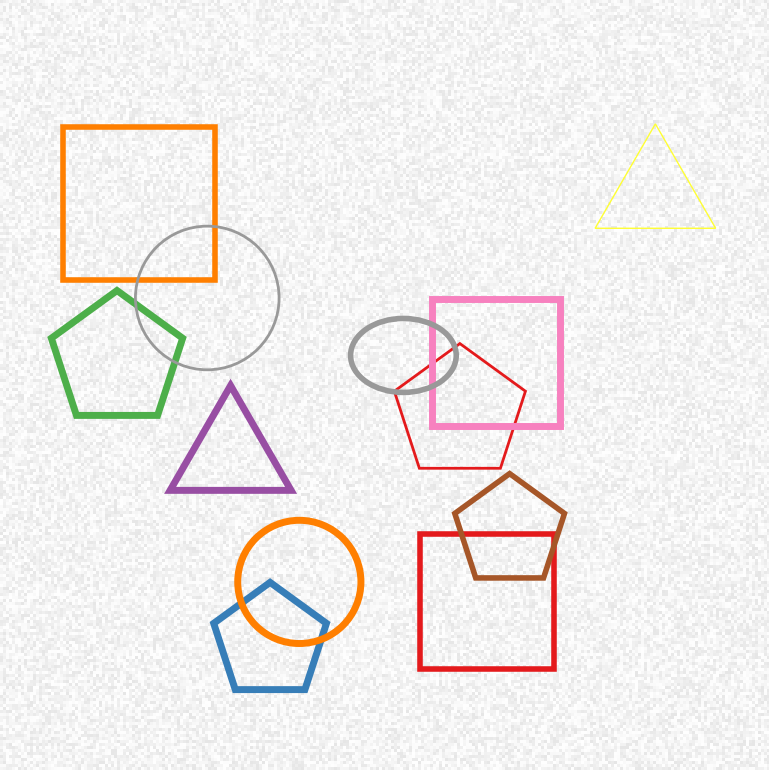[{"shape": "pentagon", "thickness": 1, "radius": 0.45, "center": [0.597, 0.464]}, {"shape": "square", "thickness": 2, "radius": 0.44, "center": [0.633, 0.219]}, {"shape": "pentagon", "thickness": 2.5, "radius": 0.38, "center": [0.351, 0.167]}, {"shape": "pentagon", "thickness": 2.5, "radius": 0.45, "center": [0.152, 0.533]}, {"shape": "triangle", "thickness": 2.5, "radius": 0.45, "center": [0.299, 0.409]}, {"shape": "square", "thickness": 2, "radius": 0.5, "center": [0.18, 0.736]}, {"shape": "circle", "thickness": 2.5, "radius": 0.4, "center": [0.389, 0.244]}, {"shape": "triangle", "thickness": 0.5, "radius": 0.45, "center": [0.851, 0.749]}, {"shape": "pentagon", "thickness": 2, "radius": 0.37, "center": [0.662, 0.31]}, {"shape": "square", "thickness": 2.5, "radius": 0.41, "center": [0.644, 0.529]}, {"shape": "circle", "thickness": 1, "radius": 0.47, "center": [0.269, 0.613]}, {"shape": "oval", "thickness": 2, "radius": 0.34, "center": [0.524, 0.538]}]